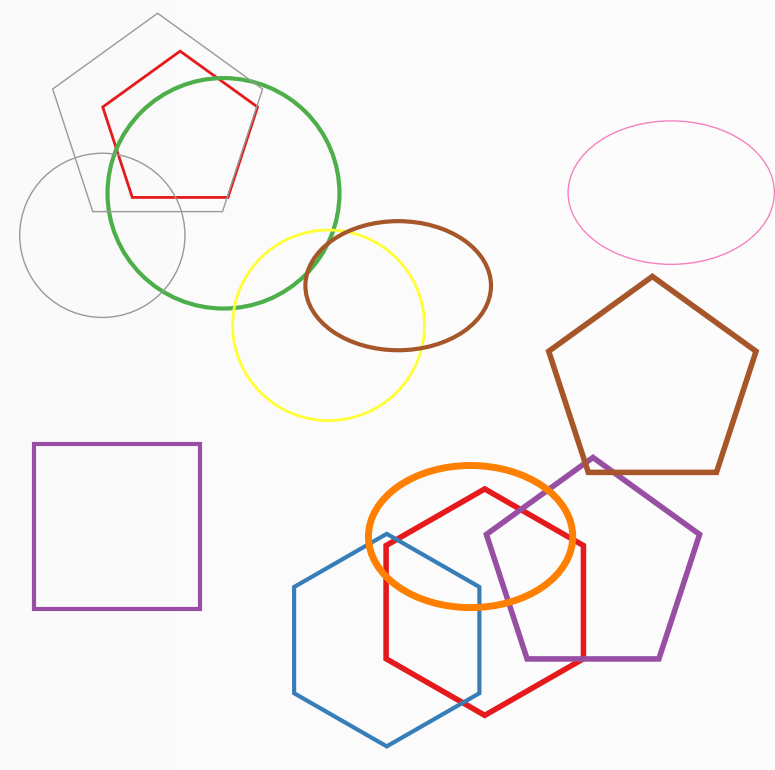[{"shape": "hexagon", "thickness": 2, "radius": 0.74, "center": [0.626, 0.218]}, {"shape": "pentagon", "thickness": 1, "radius": 0.53, "center": [0.232, 0.829]}, {"shape": "hexagon", "thickness": 1.5, "radius": 0.69, "center": [0.499, 0.169]}, {"shape": "circle", "thickness": 1.5, "radius": 0.75, "center": [0.288, 0.749]}, {"shape": "square", "thickness": 1.5, "radius": 0.53, "center": [0.151, 0.316]}, {"shape": "pentagon", "thickness": 2, "radius": 0.72, "center": [0.765, 0.261]}, {"shape": "oval", "thickness": 2.5, "radius": 0.66, "center": [0.607, 0.303]}, {"shape": "circle", "thickness": 1, "radius": 0.62, "center": [0.424, 0.578]}, {"shape": "pentagon", "thickness": 2, "radius": 0.7, "center": [0.842, 0.5]}, {"shape": "oval", "thickness": 1.5, "radius": 0.6, "center": [0.514, 0.629]}, {"shape": "oval", "thickness": 0.5, "radius": 0.67, "center": [0.866, 0.75]}, {"shape": "circle", "thickness": 0.5, "radius": 0.53, "center": [0.132, 0.694]}, {"shape": "pentagon", "thickness": 0.5, "radius": 0.71, "center": [0.203, 0.84]}]